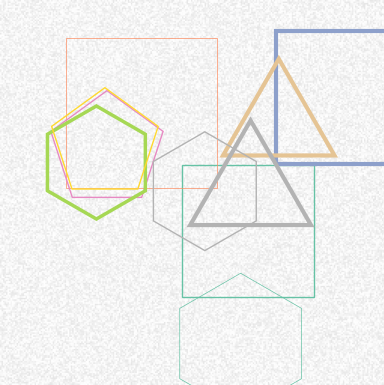[{"shape": "hexagon", "thickness": 0.5, "radius": 0.91, "center": [0.625, 0.108]}, {"shape": "square", "thickness": 1, "radius": 0.86, "center": [0.644, 0.4]}, {"shape": "square", "thickness": 0.5, "radius": 0.98, "center": [0.367, 0.706]}, {"shape": "square", "thickness": 3, "radius": 0.87, "center": [0.889, 0.747]}, {"shape": "pentagon", "thickness": 1, "radius": 0.77, "center": [0.278, 0.611]}, {"shape": "hexagon", "thickness": 2.5, "radius": 0.73, "center": [0.25, 0.578]}, {"shape": "pentagon", "thickness": 1, "radius": 0.73, "center": [0.272, 0.627]}, {"shape": "triangle", "thickness": 3, "radius": 0.84, "center": [0.724, 0.68]}, {"shape": "triangle", "thickness": 3, "radius": 0.91, "center": [0.651, 0.506]}, {"shape": "hexagon", "thickness": 1, "radius": 0.77, "center": [0.532, 0.503]}]